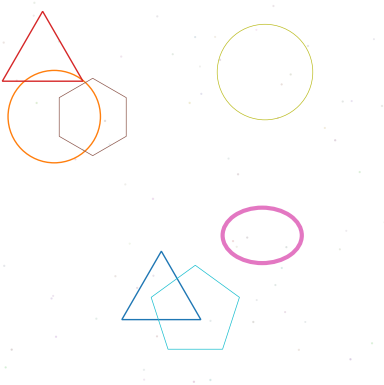[{"shape": "triangle", "thickness": 1, "radius": 0.59, "center": [0.419, 0.229]}, {"shape": "circle", "thickness": 1, "radius": 0.6, "center": [0.141, 0.697]}, {"shape": "triangle", "thickness": 1, "radius": 0.6, "center": [0.111, 0.85]}, {"shape": "hexagon", "thickness": 0.5, "radius": 0.5, "center": [0.241, 0.696]}, {"shape": "oval", "thickness": 3, "radius": 0.51, "center": [0.681, 0.389]}, {"shape": "circle", "thickness": 0.5, "radius": 0.62, "center": [0.688, 0.813]}, {"shape": "pentagon", "thickness": 0.5, "radius": 0.6, "center": [0.507, 0.19]}]